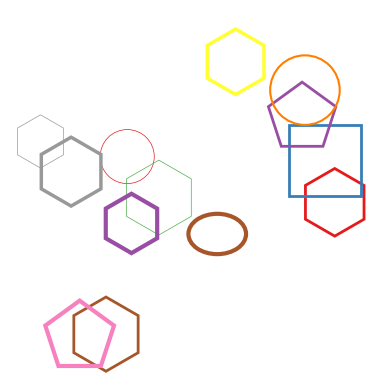[{"shape": "circle", "thickness": 0.5, "radius": 0.35, "center": [0.33, 0.593]}, {"shape": "hexagon", "thickness": 2, "radius": 0.44, "center": [0.869, 0.474]}, {"shape": "square", "thickness": 2, "radius": 0.47, "center": [0.844, 0.583]}, {"shape": "hexagon", "thickness": 0.5, "radius": 0.49, "center": [0.413, 0.487]}, {"shape": "pentagon", "thickness": 2, "radius": 0.46, "center": [0.785, 0.695]}, {"shape": "hexagon", "thickness": 3, "radius": 0.39, "center": [0.341, 0.42]}, {"shape": "circle", "thickness": 1.5, "radius": 0.45, "center": [0.792, 0.766]}, {"shape": "hexagon", "thickness": 2.5, "radius": 0.43, "center": [0.612, 0.839]}, {"shape": "oval", "thickness": 3, "radius": 0.37, "center": [0.564, 0.392]}, {"shape": "hexagon", "thickness": 2, "radius": 0.48, "center": [0.275, 0.132]}, {"shape": "pentagon", "thickness": 3, "radius": 0.47, "center": [0.207, 0.125]}, {"shape": "hexagon", "thickness": 2.5, "radius": 0.45, "center": [0.185, 0.554]}, {"shape": "hexagon", "thickness": 0.5, "radius": 0.35, "center": [0.105, 0.633]}]